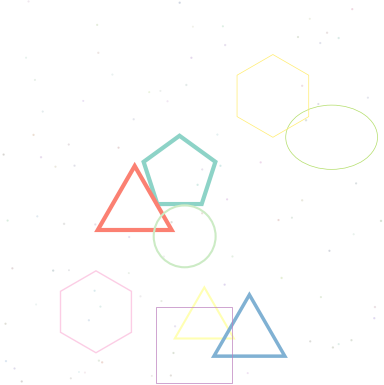[{"shape": "pentagon", "thickness": 3, "radius": 0.49, "center": [0.466, 0.549]}, {"shape": "triangle", "thickness": 1.5, "radius": 0.44, "center": [0.531, 0.165]}, {"shape": "triangle", "thickness": 3, "radius": 0.55, "center": [0.35, 0.458]}, {"shape": "triangle", "thickness": 2.5, "radius": 0.53, "center": [0.648, 0.128]}, {"shape": "oval", "thickness": 0.5, "radius": 0.6, "center": [0.861, 0.644]}, {"shape": "hexagon", "thickness": 1, "radius": 0.53, "center": [0.249, 0.19]}, {"shape": "square", "thickness": 0.5, "radius": 0.49, "center": [0.503, 0.104]}, {"shape": "circle", "thickness": 1.5, "radius": 0.4, "center": [0.48, 0.386]}, {"shape": "hexagon", "thickness": 0.5, "radius": 0.54, "center": [0.709, 0.751]}]